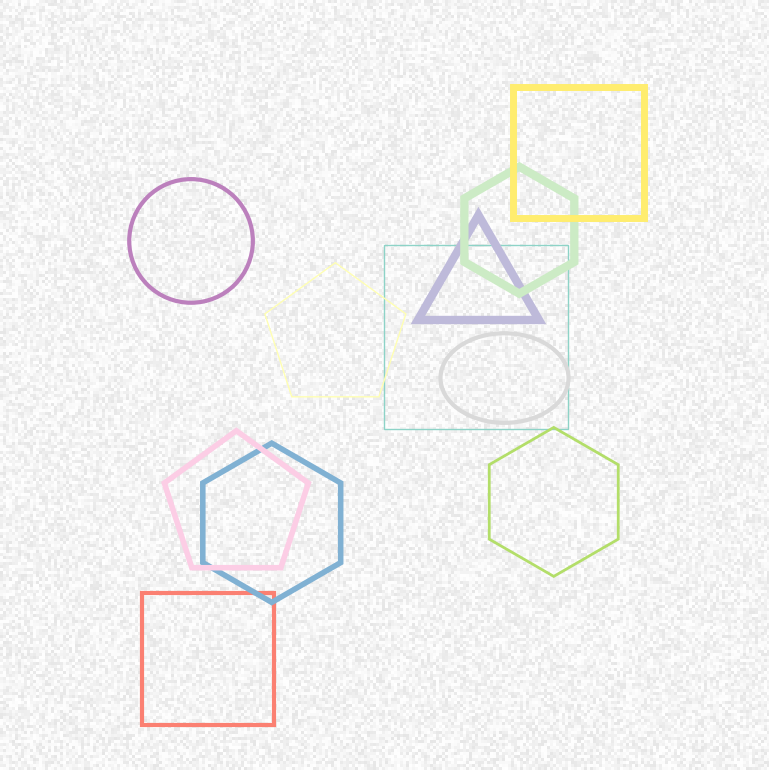[{"shape": "square", "thickness": 0.5, "radius": 0.6, "center": [0.618, 0.562]}, {"shape": "pentagon", "thickness": 0.5, "radius": 0.48, "center": [0.436, 0.563]}, {"shape": "triangle", "thickness": 3, "radius": 0.45, "center": [0.621, 0.63]}, {"shape": "square", "thickness": 1.5, "radius": 0.43, "center": [0.27, 0.144]}, {"shape": "hexagon", "thickness": 2, "radius": 0.52, "center": [0.353, 0.321]}, {"shape": "hexagon", "thickness": 1, "radius": 0.48, "center": [0.719, 0.348]}, {"shape": "pentagon", "thickness": 2, "radius": 0.49, "center": [0.307, 0.342]}, {"shape": "oval", "thickness": 1.5, "radius": 0.42, "center": [0.655, 0.509]}, {"shape": "circle", "thickness": 1.5, "radius": 0.4, "center": [0.248, 0.687]}, {"shape": "hexagon", "thickness": 3, "radius": 0.41, "center": [0.674, 0.701]}, {"shape": "square", "thickness": 2.5, "radius": 0.43, "center": [0.751, 0.802]}]